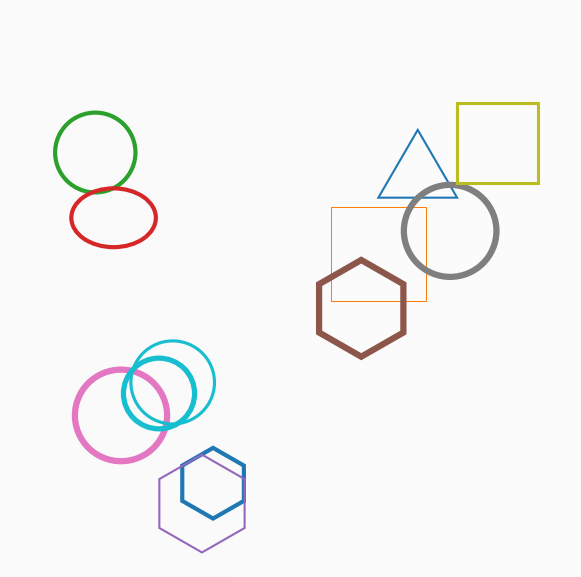[{"shape": "hexagon", "thickness": 2, "radius": 0.31, "center": [0.367, 0.162]}, {"shape": "triangle", "thickness": 1, "radius": 0.39, "center": [0.719, 0.696]}, {"shape": "square", "thickness": 0.5, "radius": 0.41, "center": [0.651, 0.56]}, {"shape": "circle", "thickness": 2, "radius": 0.35, "center": [0.164, 0.735]}, {"shape": "oval", "thickness": 2, "radius": 0.36, "center": [0.195, 0.622]}, {"shape": "hexagon", "thickness": 1, "radius": 0.42, "center": [0.347, 0.127]}, {"shape": "hexagon", "thickness": 3, "radius": 0.42, "center": [0.621, 0.465]}, {"shape": "circle", "thickness": 3, "radius": 0.4, "center": [0.208, 0.28]}, {"shape": "circle", "thickness": 3, "radius": 0.4, "center": [0.774, 0.599]}, {"shape": "square", "thickness": 1.5, "radius": 0.35, "center": [0.856, 0.752]}, {"shape": "circle", "thickness": 1.5, "radius": 0.36, "center": [0.297, 0.337]}, {"shape": "circle", "thickness": 2.5, "radius": 0.31, "center": [0.274, 0.318]}]